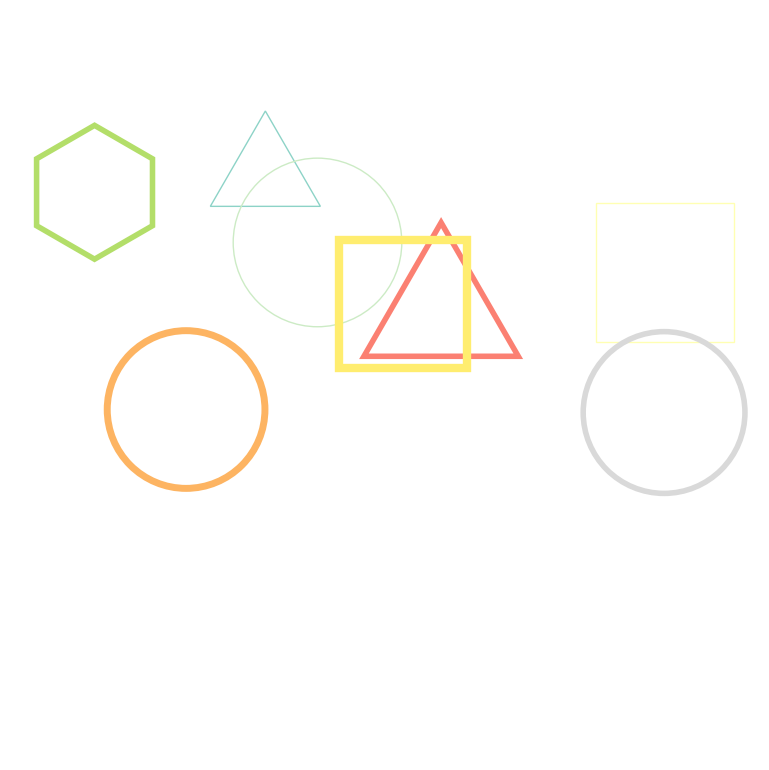[{"shape": "triangle", "thickness": 0.5, "radius": 0.41, "center": [0.345, 0.773]}, {"shape": "square", "thickness": 0.5, "radius": 0.45, "center": [0.863, 0.646]}, {"shape": "triangle", "thickness": 2, "radius": 0.58, "center": [0.573, 0.595]}, {"shape": "circle", "thickness": 2.5, "radius": 0.51, "center": [0.242, 0.468]}, {"shape": "hexagon", "thickness": 2, "radius": 0.43, "center": [0.123, 0.75]}, {"shape": "circle", "thickness": 2, "radius": 0.53, "center": [0.862, 0.464]}, {"shape": "circle", "thickness": 0.5, "radius": 0.55, "center": [0.412, 0.685]}, {"shape": "square", "thickness": 3, "radius": 0.42, "center": [0.524, 0.605]}]